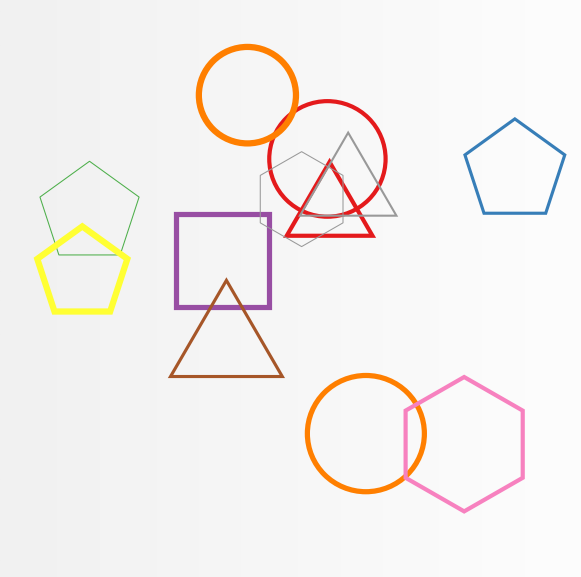[{"shape": "circle", "thickness": 2, "radius": 0.5, "center": [0.563, 0.724]}, {"shape": "triangle", "thickness": 2, "radius": 0.43, "center": [0.567, 0.633]}, {"shape": "pentagon", "thickness": 1.5, "radius": 0.45, "center": [0.886, 0.703]}, {"shape": "pentagon", "thickness": 0.5, "radius": 0.45, "center": [0.154, 0.63]}, {"shape": "square", "thickness": 2.5, "radius": 0.4, "center": [0.383, 0.548]}, {"shape": "circle", "thickness": 2.5, "radius": 0.5, "center": [0.629, 0.248]}, {"shape": "circle", "thickness": 3, "radius": 0.42, "center": [0.426, 0.834]}, {"shape": "pentagon", "thickness": 3, "radius": 0.41, "center": [0.142, 0.526]}, {"shape": "triangle", "thickness": 1.5, "radius": 0.56, "center": [0.39, 0.403]}, {"shape": "hexagon", "thickness": 2, "radius": 0.58, "center": [0.799, 0.23]}, {"shape": "triangle", "thickness": 1, "radius": 0.48, "center": [0.599, 0.674]}, {"shape": "hexagon", "thickness": 0.5, "radius": 0.41, "center": [0.519, 0.654]}]